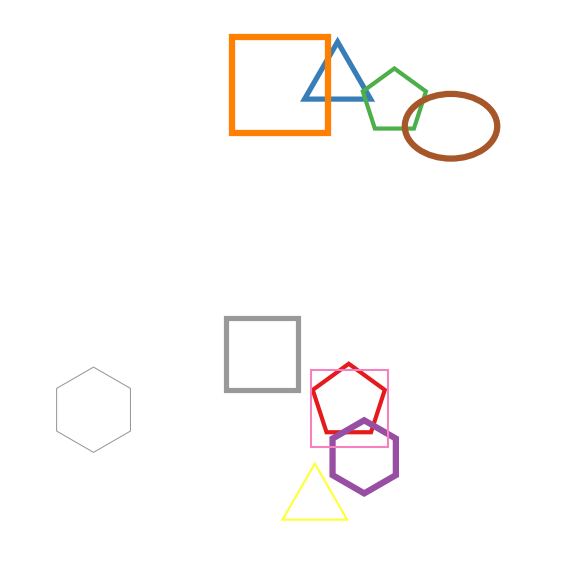[{"shape": "pentagon", "thickness": 2, "radius": 0.33, "center": [0.604, 0.304]}, {"shape": "triangle", "thickness": 2.5, "radius": 0.33, "center": [0.585, 0.861]}, {"shape": "pentagon", "thickness": 2, "radius": 0.29, "center": [0.683, 0.823]}, {"shape": "hexagon", "thickness": 3, "radius": 0.32, "center": [0.631, 0.208]}, {"shape": "square", "thickness": 3, "radius": 0.42, "center": [0.485, 0.852]}, {"shape": "triangle", "thickness": 1, "radius": 0.32, "center": [0.545, 0.132]}, {"shape": "oval", "thickness": 3, "radius": 0.4, "center": [0.781, 0.781]}, {"shape": "square", "thickness": 1, "radius": 0.33, "center": [0.605, 0.291]}, {"shape": "square", "thickness": 2.5, "radius": 0.31, "center": [0.454, 0.385]}, {"shape": "hexagon", "thickness": 0.5, "radius": 0.37, "center": [0.162, 0.29]}]